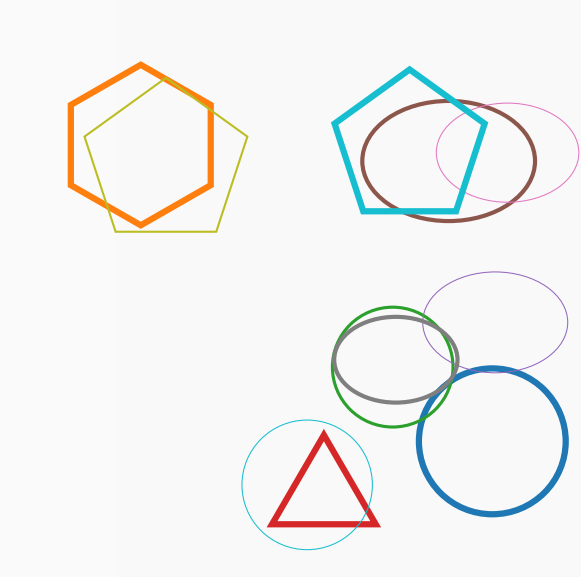[{"shape": "circle", "thickness": 3, "radius": 0.63, "center": [0.847, 0.235]}, {"shape": "hexagon", "thickness": 3, "radius": 0.69, "center": [0.242, 0.748]}, {"shape": "circle", "thickness": 1.5, "radius": 0.52, "center": [0.676, 0.363]}, {"shape": "triangle", "thickness": 3, "radius": 0.51, "center": [0.557, 0.143]}, {"shape": "oval", "thickness": 0.5, "radius": 0.62, "center": [0.852, 0.441]}, {"shape": "oval", "thickness": 2, "radius": 0.74, "center": [0.772, 0.72]}, {"shape": "oval", "thickness": 0.5, "radius": 0.61, "center": [0.873, 0.735]}, {"shape": "oval", "thickness": 2, "radius": 0.53, "center": [0.681, 0.376]}, {"shape": "pentagon", "thickness": 1, "radius": 0.74, "center": [0.285, 0.717]}, {"shape": "pentagon", "thickness": 3, "radius": 0.68, "center": [0.705, 0.743]}, {"shape": "circle", "thickness": 0.5, "radius": 0.56, "center": [0.528, 0.16]}]